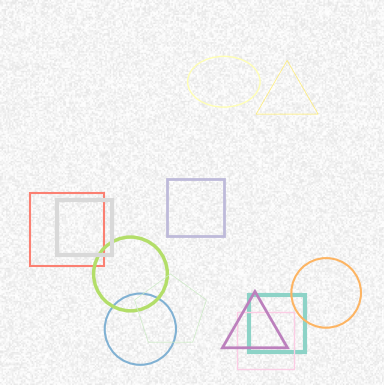[{"shape": "square", "thickness": 3, "radius": 0.37, "center": [0.719, 0.16]}, {"shape": "oval", "thickness": 1, "radius": 0.47, "center": [0.581, 0.788]}, {"shape": "square", "thickness": 2, "radius": 0.37, "center": [0.508, 0.461]}, {"shape": "square", "thickness": 1.5, "radius": 0.48, "center": [0.174, 0.404]}, {"shape": "circle", "thickness": 1.5, "radius": 0.46, "center": [0.365, 0.145]}, {"shape": "circle", "thickness": 1.5, "radius": 0.45, "center": [0.847, 0.239]}, {"shape": "circle", "thickness": 2.5, "radius": 0.48, "center": [0.339, 0.288]}, {"shape": "square", "thickness": 1, "radius": 0.37, "center": [0.69, 0.116]}, {"shape": "square", "thickness": 3, "radius": 0.36, "center": [0.219, 0.409]}, {"shape": "triangle", "thickness": 2, "radius": 0.49, "center": [0.662, 0.145]}, {"shape": "pentagon", "thickness": 0.5, "radius": 0.49, "center": [0.443, 0.191]}, {"shape": "triangle", "thickness": 0.5, "radius": 0.46, "center": [0.746, 0.75]}]